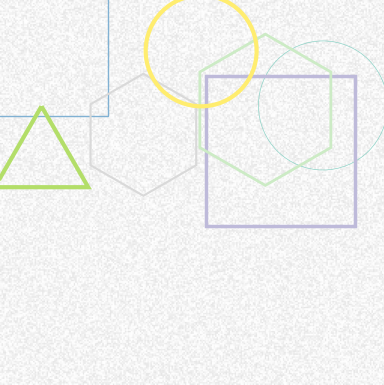[{"shape": "circle", "thickness": 0.5, "radius": 0.84, "center": [0.839, 0.726]}, {"shape": "square", "thickness": 2.5, "radius": 0.97, "center": [0.728, 0.608]}, {"shape": "square", "thickness": 1, "radius": 0.77, "center": [0.127, 0.853]}, {"shape": "triangle", "thickness": 3, "radius": 0.7, "center": [0.108, 0.584]}, {"shape": "hexagon", "thickness": 1.5, "radius": 0.79, "center": [0.372, 0.65]}, {"shape": "hexagon", "thickness": 2, "radius": 0.98, "center": [0.689, 0.715]}, {"shape": "circle", "thickness": 3, "radius": 0.72, "center": [0.522, 0.868]}]